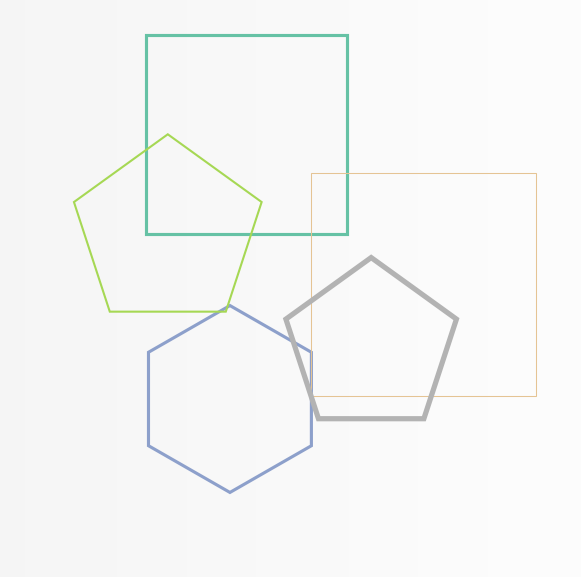[{"shape": "square", "thickness": 1.5, "radius": 0.87, "center": [0.425, 0.766]}, {"shape": "hexagon", "thickness": 1.5, "radius": 0.81, "center": [0.396, 0.308]}, {"shape": "pentagon", "thickness": 1, "radius": 0.85, "center": [0.289, 0.597]}, {"shape": "square", "thickness": 0.5, "radius": 0.96, "center": [0.728, 0.506]}, {"shape": "pentagon", "thickness": 2.5, "radius": 0.77, "center": [0.639, 0.399]}]